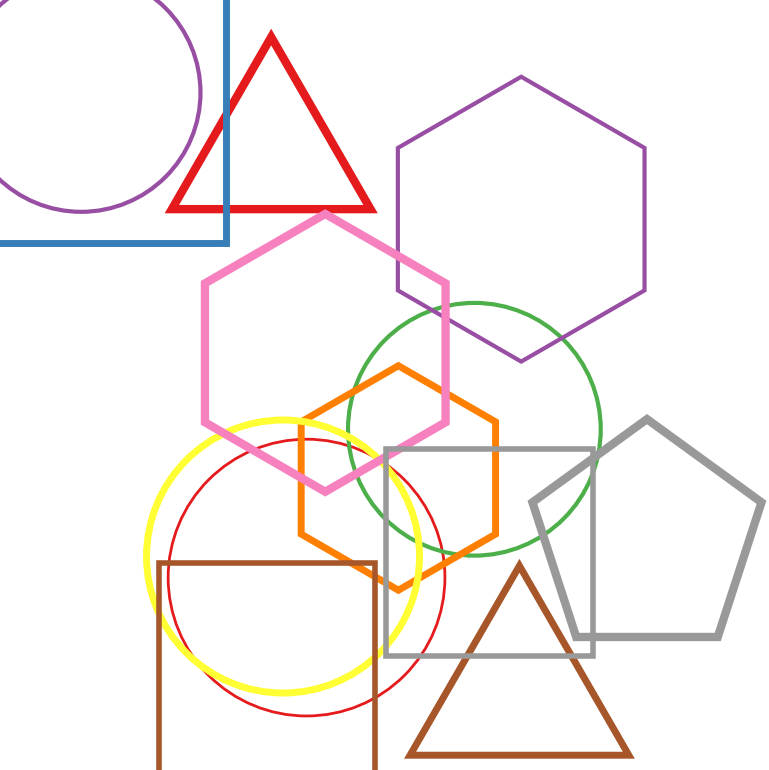[{"shape": "triangle", "thickness": 3, "radius": 0.74, "center": [0.352, 0.803]}, {"shape": "circle", "thickness": 1, "radius": 0.9, "center": [0.398, 0.25]}, {"shape": "square", "thickness": 2.5, "radius": 0.81, "center": [0.132, 0.847]}, {"shape": "circle", "thickness": 1.5, "radius": 0.82, "center": [0.616, 0.443]}, {"shape": "circle", "thickness": 1.5, "radius": 0.77, "center": [0.105, 0.88]}, {"shape": "hexagon", "thickness": 1.5, "radius": 0.92, "center": [0.677, 0.715]}, {"shape": "hexagon", "thickness": 2.5, "radius": 0.73, "center": [0.517, 0.379]}, {"shape": "circle", "thickness": 2.5, "radius": 0.89, "center": [0.368, 0.277]}, {"shape": "square", "thickness": 2, "radius": 0.7, "center": [0.347, 0.129]}, {"shape": "triangle", "thickness": 2.5, "radius": 0.82, "center": [0.675, 0.101]}, {"shape": "hexagon", "thickness": 3, "radius": 0.9, "center": [0.422, 0.542]}, {"shape": "square", "thickness": 2, "radius": 0.67, "center": [0.636, 0.282]}, {"shape": "pentagon", "thickness": 3, "radius": 0.78, "center": [0.84, 0.299]}]